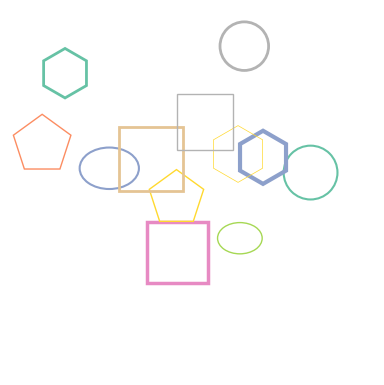[{"shape": "circle", "thickness": 1.5, "radius": 0.35, "center": [0.807, 0.552]}, {"shape": "hexagon", "thickness": 2, "radius": 0.32, "center": [0.169, 0.81]}, {"shape": "pentagon", "thickness": 1, "radius": 0.39, "center": [0.109, 0.625]}, {"shape": "oval", "thickness": 1.5, "radius": 0.38, "center": [0.284, 0.563]}, {"shape": "hexagon", "thickness": 3, "radius": 0.34, "center": [0.683, 0.591]}, {"shape": "square", "thickness": 2.5, "radius": 0.4, "center": [0.461, 0.344]}, {"shape": "oval", "thickness": 1, "radius": 0.29, "center": [0.623, 0.381]}, {"shape": "hexagon", "thickness": 0.5, "radius": 0.37, "center": [0.618, 0.6]}, {"shape": "pentagon", "thickness": 1, "radius": 0.37, "center": [0.458, 0.485]}, {"shape": "square", "thickness": 2, "radius": 0.41, "center": [0.392, 0.587]}, {"shape": "circle", "thickness": 2, "radius": 0.32, "center": [0.635, 0.88]}, {"shape": "square", "thickness": 1, "radius": 0.36, "center": [0.534, 0.684]}]